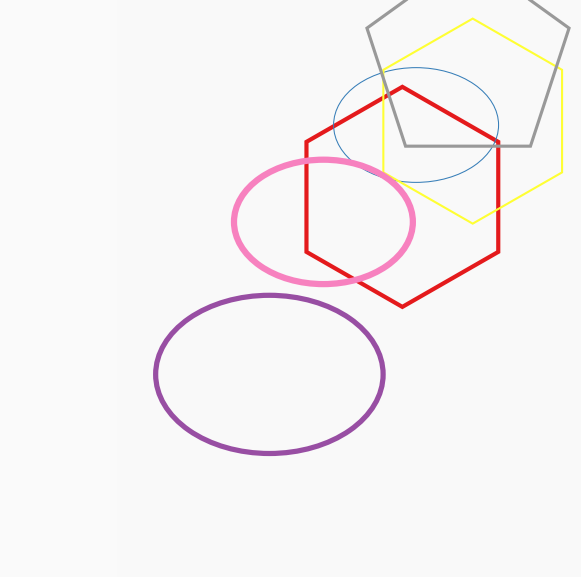[{"shape": "hexagon", "thickness": 2, "radius": 0.95, "center": [0.692, 0.658]}, {"shape": "oval", "thickness": 0.5, "radius": 0.71, "center": [0.716, 0.783]}, {"shape": "oval", "thickness": 2.5, "radius": 0.98, "center": [0.463, 0.351]}, {"shape": "hexagon", "thickness": 1, "radius": 0.89, "center": [0.813, 0.789]}, {"shape": "oval", "thickness": 3, "radius": 0.77, "center": [0.556, 0.615]}, {"shape": "pentagon", "thickness": 1.5, "radius": 0.91, "center": [0.805, 0.894]}]